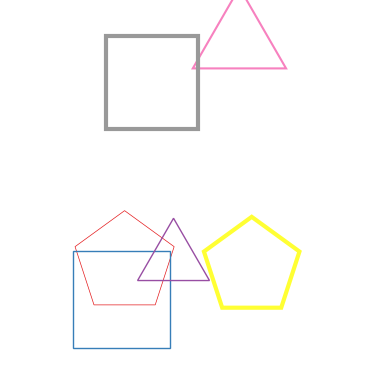[{"shape": "pentagon", "thickness": 0.5, "radius": 0.68, "center": [0.324, 0.318]}, {"shape": "square", "thickness": 1, "radius": 0.63, "center": [0.316, 0.222]}, {"shape": "triangle", "thickness": 1, "radius": 0.54, "center": [0.451, 0.325]}, {"shape": "pentagon", "thickness": 3, "radius": 0.65, "center": [0.654, 0.306]}, {"shape": "triangle", "thickness": 1.5, "radius": 0.7, "center": [0.622, 0.892]}, {"shape": "square", "thickness": 3, "radius": 0.6, "center": [0.395, 0.786]}]